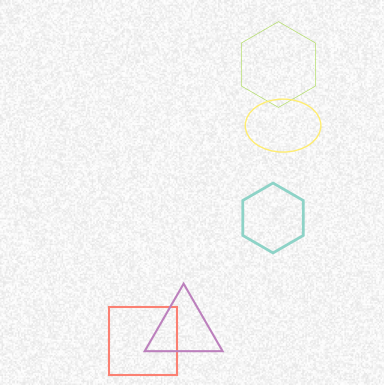[{"shape": "hexagon", "thickness": 2, "radius": 0.45, "center": [0.709, 0.434]}, {"shape": "square", "thickness": 1.5, "radius": 0.44, "center": [0.371, 0.114]}, {"shape": "hexagon", "thickness": 0.5, "radius": 0.56, "center": [0.723, 0.832]}, {"shape": "triangle", "thickness": 1.5, "radius": 0.58, "center": [0.477, 0.146]}, {"shape": "oval", "thickness": 1, "radius": 0.49, "center": [0.735, 0.674]}]